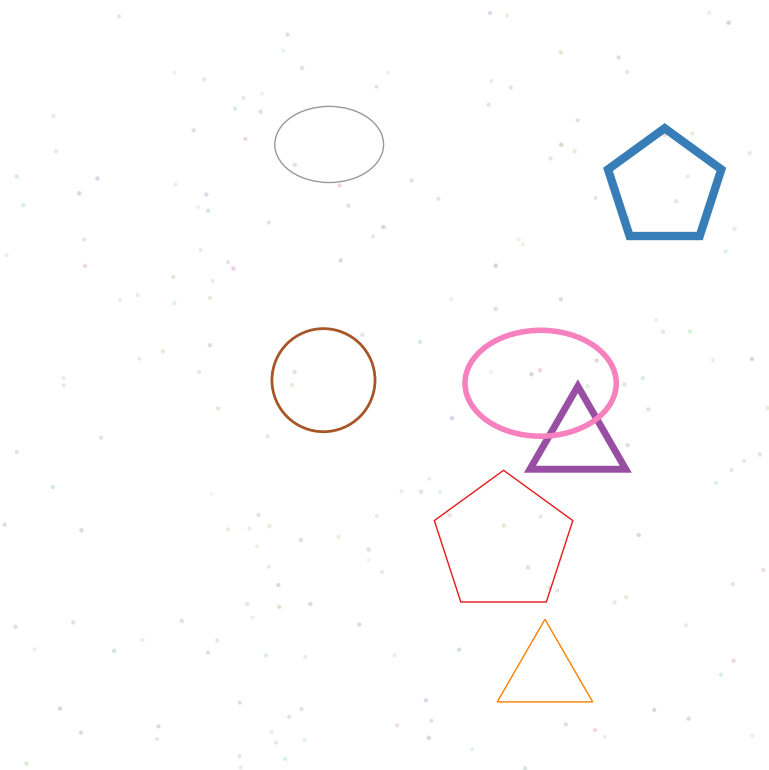[{"shape": "pentagon", "thickness": 0.5, "radius": 0.47, "center": [0.654, 0.295]}, {"shape": "pentagon", "thickness": 3, "radius": 0.39, "center": [0.863, 0.756]}, {"shape": "triangle", "thickness": 2.5, "radius": 0.36, "center": [0.75, 0.427]}, {"shape": "triangle", "thickness": 0.5, "radius": 0.36, "center": [0.708, 0.124]}, {"shape": "circle", "thickness": 1, "radius": 0.33, "center": [0.42, 0.506]}, {"shape": "oval", "thickness": 2, "radius": 0.49, "center": [0.702, 0.502]}, {"shape": "oval", "thickness": 0.5, "radius": 0.35, "center": [0.428, 0.812]}]